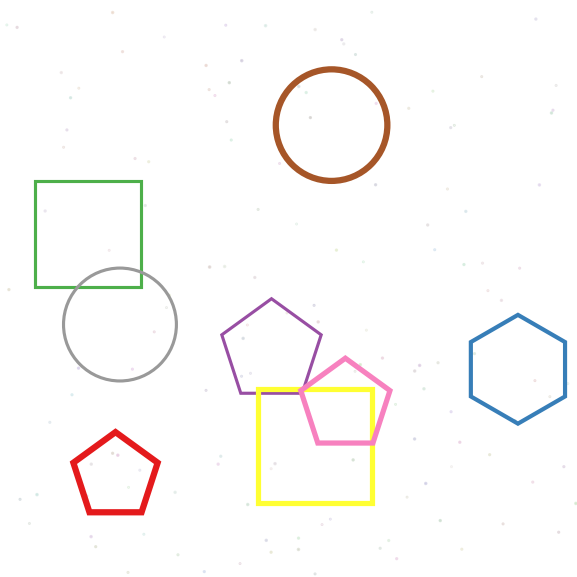[{"shape": "pentagon", "thickness": 3, "radius": 0.38, "center": [0.2, 0.174]}, {"shape": "hexagon", "thickness": 2, "radius": 0.47, "center": [0.897, 0.36]}, {"shape": "square", "thickness": 1.5, "radius": 0.46, "center": [0.152, 0.594]}, {"shape": "pentagon", "thickness": 1.5, "radius": 0.45, "center": [0.47, 0.391]}, {"shape": "square", "thickness": 2.5, "radius": 0.49, "center": [0.545, 0.227]}, {"shape": "circle", "thickness": 3, "radius": 0.48, "center": [0.574, 0.782]}, {"shape": "pentagon", "thickness": 2.5, "radius": 0.41, "center": [0.598, 0.298]}, {"shape": "circle", "thickness": 1.5, "radius": 0.49, "center": [0.208, 0.437]}]